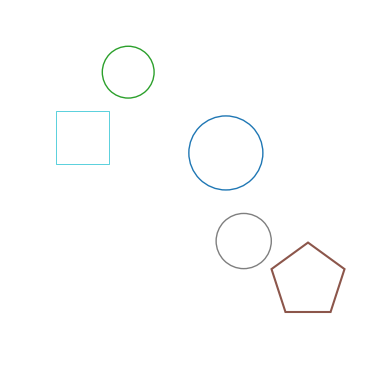[{"shape": "circle", "thickness": 1, "radius": 0.48, "center": [0.587, 0.603]}, {"shape": "circle", "thickness": 1, "radius": 0.34, "center": [0.333, 0.813]}, {"shape": "pentagon", "thickness": 1.5, "radius": 0.5, "center": [0.8, 0.27]}, {"shape": "circle", "thickness": 1, "radius": 0.36, "center": [0.633, 0.374]}, {"shape": "square", "thickness": 0.5, "radius": 0.34, "center": [0.214, 0.643]}]